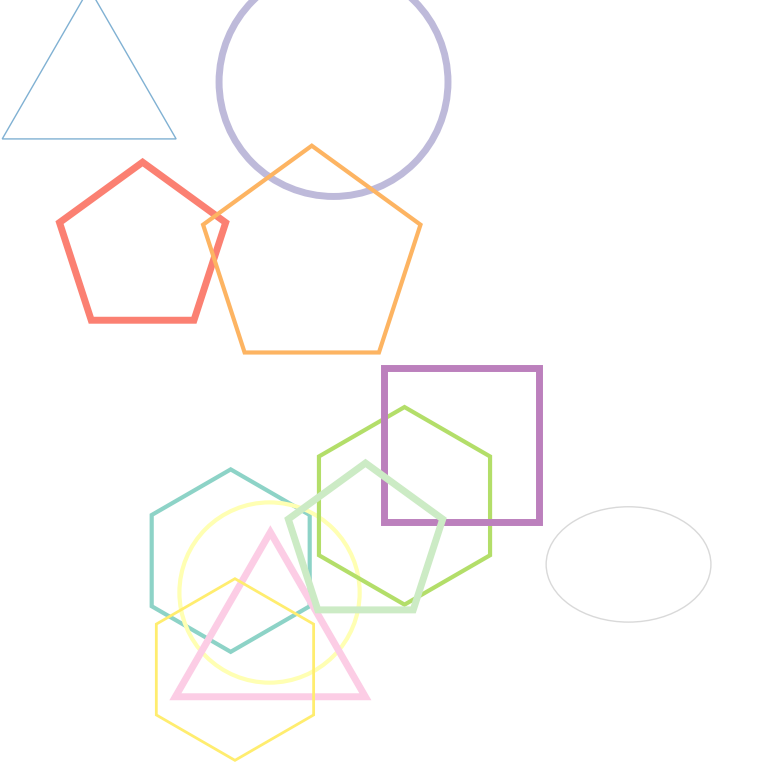[{"shape": "hexagon", "thickness": 1.5, "radius": 0.59, "center": [0.3, 0.272]}, {"shape": "circle", "thickness": 1.5, "radius": 0.59, "center": [0.35, 0.23]}, {"shape": "circle", "thickness": 2.5, "radius": 0.74, "center": [0.433, 0.894]}, {"shape": "pentagon", "thickness": 2.5, "radius": 0.57, "center": [0.185, 0.676]}, {"shape": "triangle", "thickness": 0.5, "radius": 0.65, "center": [0.116, 0.885]}, {"shape": "pentagon", "thickness": 1.5, "radius": 0.74, "center": [0.405, 0.662]}, {"shape": "hexagon", "thickness": 1.5, "radius": 0.64, "center": [0.525, 0.343]}, {"shape": "triangle", "thickness": 2.5, "radius": 0.71, "center": [0.351, 0.166]}, {"shape": "oval", "thickness": 0.5, "radius": 0.54, "center": [0.816, 0.267]}, {"shape": "square", "thickness": 2.5, "radius": 0.5, "center": [0.599, 0.422]}, {"shape": "pentagon", "thickness": 2.5, "radius": 0.53, "center": [0.475, 0.293]}, {"shape": "hexagon", "thickness": 1, "radius": 0.59, "center": [0.305, 0.13]}]